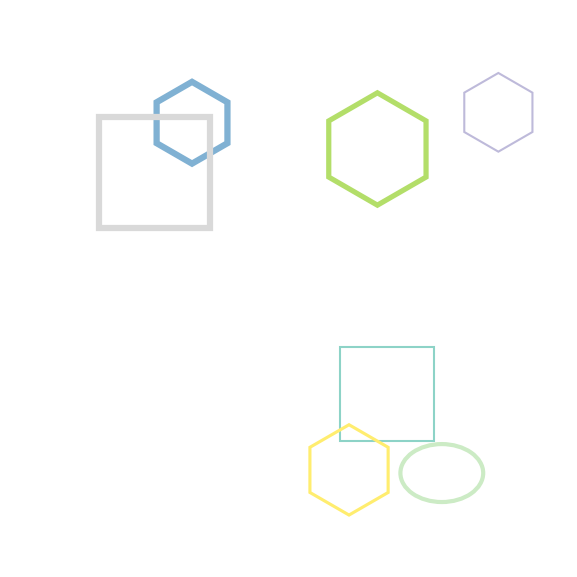[{"shape": "square", "thickness": 1, "radius": 0.41, "center": [0.67, 0.317]}, {"shape": "hexagon", "thickness": 1, "radius": 0.34, "center": [0.863, 0.805]}, {"shape": "hexagon", "thickness": 3, "radius": 0.35, "center": [0.333, 0.787]}, {"shape": "hexagon", "thickness": 2.5, "radius": 0.49, "center": [0.654, 0.741]}, {"shape": "square", "thickness": 3, "radius": 0.48, "center": [0.267, 0.7]}, {"shape": "oval", "thickness": 2, "radius": 0.36, "center": [0.765, 0.18]}, {"shape": "hexagon", "thickness": 1.5, "radius": 0.39, "center": [0.604, 0.185]}]